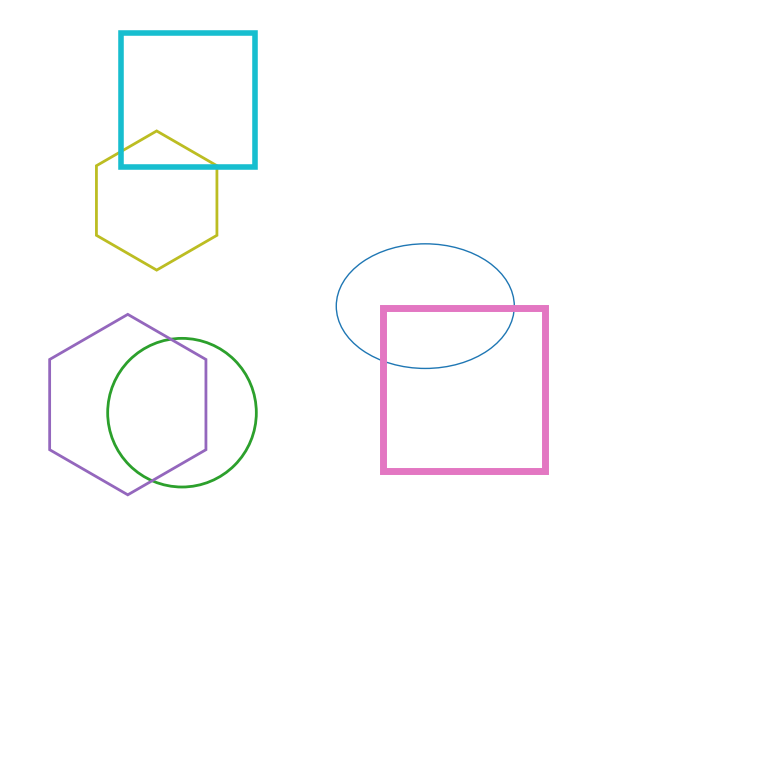[{"shape": "oval", "thickness": 0.5, "radius": 0.58, "center": [0.552, 0.602]}, {"shape": "circle", "thickness": 1, "radius": 0.48, "center": [0.236, 0.464]}, {"shape": "hexagon", "thickness": 1, "radius": 0.59, "center": [0.166, 0.475]}, {"shape": "square", "thickness": 2.5, "radius": 0.53, "center": [0.603, 0.494]}, {"shape": "hexagon", "thickness": 1, "radius": 0.45, "center": [0.203, 0.74]}, {"shape": "square", "thickness": 2, "radius": 0.43, "center": [0.244, 0.87]}]